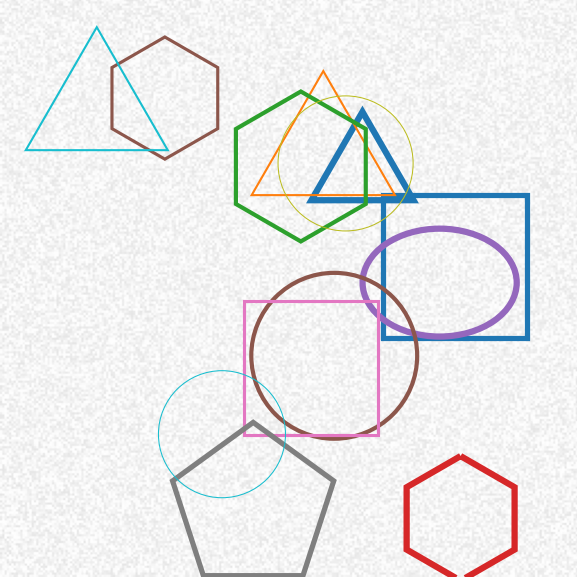[{"shape": "triangle", "thickness": 3, "radius": 0.51, "center": [0.628, 0.703]}, {"shape": "square", "thickness": 2.5, "radius": 0.62, "center": [0.788, 0.538]}, {"shape": "triangle", "thickness": 1, "radius": 0.72, "center": [0.56, 0.733]}, {"shape": "hexagon", "thickness": 2, "radius": 0.65, "center": [0.521, 0.711]}, {"shape": "hexagon", "thickness": 3, "radius": 0.54, "center": [0.798, 0.101]}, {"shape": "oval", "thickness": 3, "radius": 0.67, "center": [0.761, 0.51]}, {"shape": "hexagon", "thickness": 1.5, "radius": 0.53, "center": [0.285, 0.829]}, {"shape": "circle", "thickness": 2, "radius": 0.72, "center": [0.579, 0.383]}, {"shape": "square", "thickness": 1.5, "radius": 0.58, "center": [0.538, 0.362]}, {"shape": "pentagon", "thickness": 2.5, "radius": 0.73, "center": [0.438, 0.121]}, {"shape": "circle", "thickness": 0.5, "radius": 0.58, "center": [0.598, 0.716]}, {"shape": "triangle", "thickness": 1, "radius": 0.71, "center": [0.168, 0.81]}, {"shape": "circle", "thickness": 0.5, "radius": 0.55, "center": [0.384, 0.247]}]